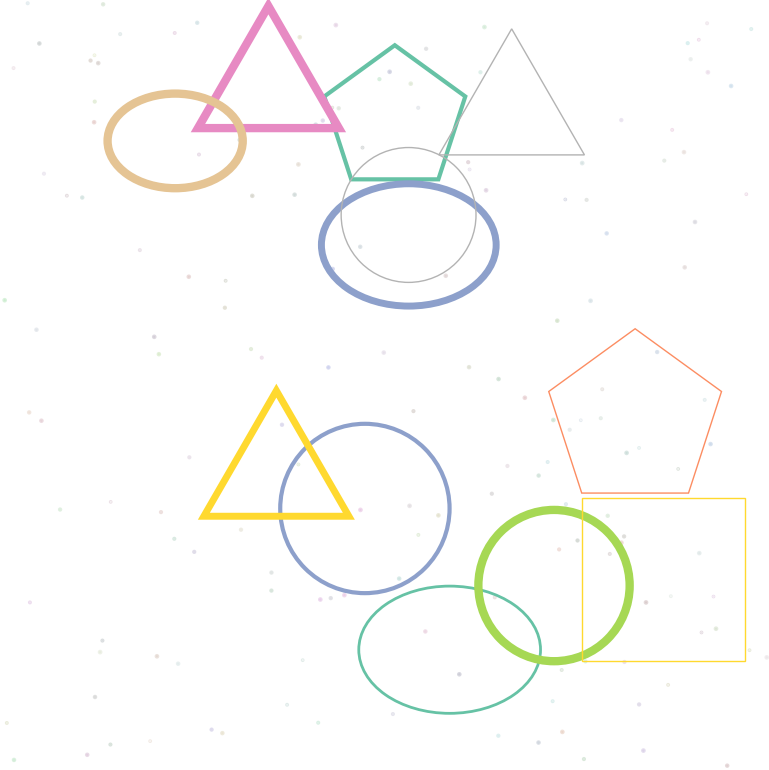[{"shape": "pentagon", "thickness": 1.5, "radius": 0.48, "center": [0.513, 0.845]}, {"shape": "oval", "thickness": 1, "radius": 0.59, "center": [0.584, 0.156]}, {"shape": "pentagon", "thickness": 0.5, "radius": 0.59, "center": [0.825, 0.455]}, {"shape": "oval", "thickness": 2.5, "radius": 0.57, "center": [0.531, 0.682]}, {"shape": "circle", "thickness": 1.5, "radius": 0.55, "center": [0.474, 0.34]}, {"shape": "triangle", "thickness": 3, "radius": 0.53, "center": [0.349, 0.886]}, {"shape": "circle", "thickness": 3, "radius": 0.49, "center": [0.72, 0.24]}, {"shape": "triangle", "thickness": 2.5, "radius": 0.54, "center": [0.359, 0.384]}, {"shape": "square", "thickness": 0.5, "radius": 0.53, "center": [0.861, 0.247]}, {"shape": "oval", "thickness": 3, "radius": 0.44, "center": [0.227, 0.817]}, {"shape": "triangle", "thickness": 0.5, "radius": 0.55, "center": [0.665, 0.853]}, {"shape": "circle", "thickness": 0.5, "radius": 0.44, "center": [0.531, 0.721]}]